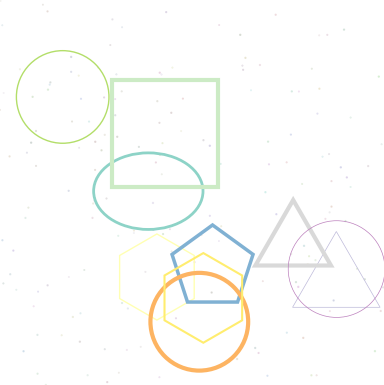[{"shape": "oval", "thickness": 2, "radius": 0.71, "center": [0.385, 0.503]}, {"shape": "hexagon", "thickness": 1, "radius": 0.56, "center": [0.408, 0.28]}, {"shape": "triangle", "thickness": 0.5, "radius": 0.66, "center": [0.874, 0.267]}, {"shape": "pentagon", "thickness": 2.5, "radius": 0.55, "center": [0.552, 0.305]}, {"shape": "circle", "thickness": 3, "radius": 0.63, "center": [0.518, 0.164]}, {"shape": "circle", "thickness": 1, "radius": 0.6, "center": [0.163, 0.748]}, {"shape": "triangle", "thickness": 3, "radius": 0.57, "center": [0.761, 0.367]}, {"shape": "circle", "thickness": 0.5, "radius": 0.63, "center": [0.874, 0.301]}, {"shape": "square", "thickness": 3, "radius": 0.69, "center": [0.428, 0.653]}, {"shape": "hexagon", "thickness": 1.5, "radius": 0.58, "center": [0.528, 0.226]}]